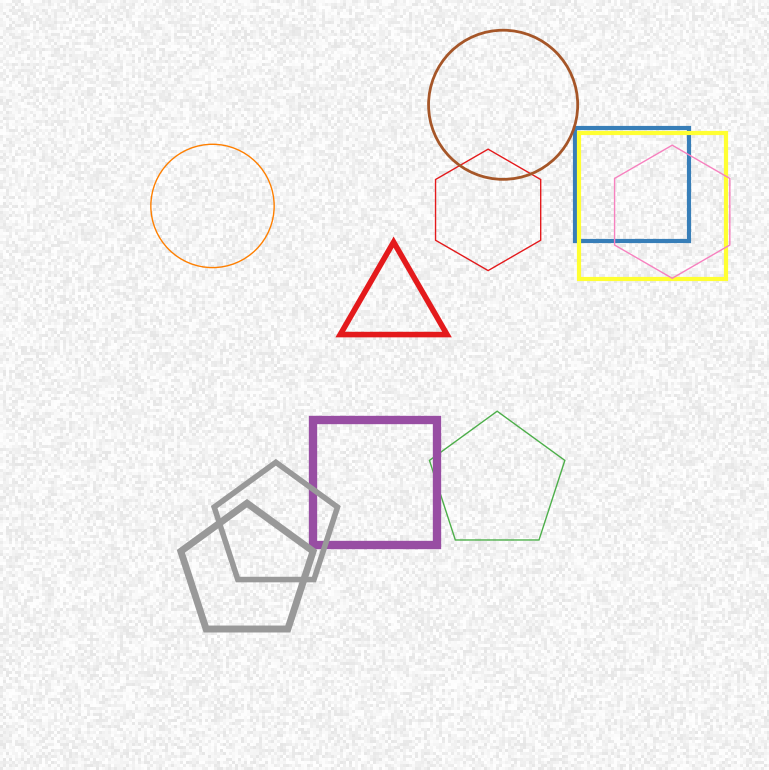[{"shape": "hexagon", "thickness": 0.5, "radius": 0.39, "center": [0.634, 0.727]}, {"shape": "triangle", "thickness": 2, "radius": 0.4, "center": [0.511, 0.606]}, {"shape": "square", "thickness": 1.5, "radius": 0.37, "center": [0.821, 0.761]}, {"shape": "pentagon", "thickness": 0.5, "radius": 0.46, "center": [0.646, 0.374]}, {"shape": "square", "thickness": 3, "radius": 0.4, "center": [0.487, 0.373]}, {"shape": "circle", "thickness": 0.5, "radius": 0.4, "center": [0.276, 0.733]}, {"shape": "square", "thickness": 1.5, "radius": 0.48, "center": [0.848, 0.733]}, {"shape": "circle", "thickness": 1, "radius": 0.48, "center": [0.653, 0.864]}, {"shape": "hexagon", "thickness": 0.5, "radius": 0.43, "center": [0.873, 0.725]}, {"shape": "pentagon", "thickness": 2.5, "radius": 0.45, "center": [0.321, 0.256]}, {"shape": "pentagon", "thickness": 2, "radius": 0.42, "center": [0.358, 0.315]}]